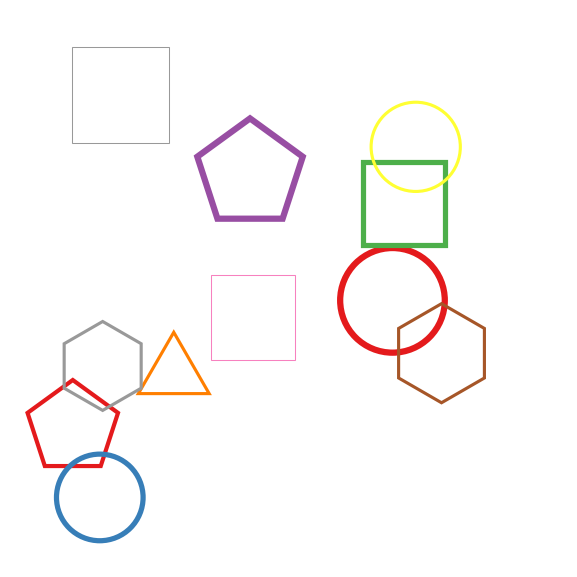[{"shape": "circle", "thickness": 3, "radius": 0.45, "center": [0.68, 0.479]}, {"shape": "pentagon", "thickness": 2, "radius": 0.41, "center": [0.126, 0.259]}, {"shape": "circle", "thickness": 2.5, "radius": 0.37, "center": [0.173, 0.138]}, {"shape": "square", "thickness": 2.5, "radius": 0.36, "center": [0.699, 0.646]}, {"shape": "pentagon", "thickness": 3, "radius": 0.48, "center": [0.433, 0.698]}, {"shape": "triangle", "thickness": 1.5, "radius": 0.35, "center": [0.301, 0.353]}, {"shape": "circle", "thickness": 1.5, "radius": 0.39, "center": [0.72, 0.745]}, {"shape": "hexagon", "thickness": 1.5, "radius": 0.43, "center": [0.765, 0.388]}, {"shape": "square", "thickness": 0.5, "radius": 0.37, "center": [0.438, 0.449]}, {"shape": "square", "thickness": 0.5, "radius": 0.42, "center": [0.208, 0.834]}, {"shape": "hexagon", "thickness": 1.5, "radius": 0.38, "center": [0.178, 0.365]}]